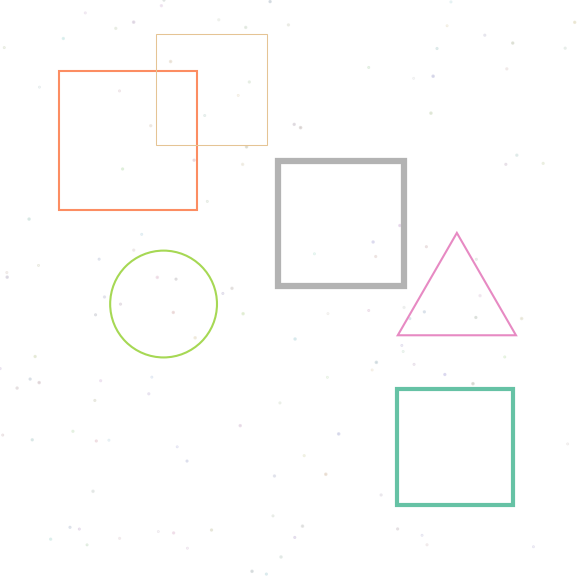[{"shape": "square", "thickness": 2, "radius": 0.5, "center": [0.788, 0.225]}, {"shape": "square", "thickness": 1, "radius": 0.6, "center": [0.222, 0.756]}, {"shape": "triangle", "thickness": 1, "radius": 0.59, "center": [0.791, 0.478]}, {"shape": "circle", "thickness": 1, "radius": 0.46, "center": [0.283, 0.473]}, {"shape": "square", "thickness": 0.5, "radius": 0.48, "center": [0.366, 0.845]}, {"shape": "square", "thickness": 3, "radius": 0.55, "center": [0.59, 0.612]}]